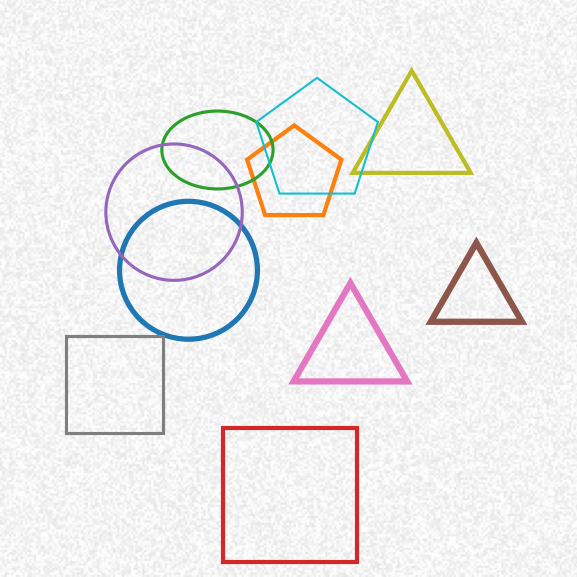[{"shape": "circle", "thickness": 2.5, "radius": 0.6, "center": [0.326, 0.531]}, {"shape": "pentagon", "thickness": 2, "radius": 0.43, "center": [0.51, 0.696]}, {"shape": "oval", "thickness": 1.5, "radius": 0.48, "center": [0.377, 0.739]}, {"shape": "square", "thickness": 2, "radius": 0.58, "center": [0.502, 0.142]}, {"shape": "circle", "thickness": 1.5, "radius": 0.59, "center": [0.301, 0.632]}, {"shape": "triangle", "thickness": 3, "radius": 0.46, "center": [0.825, 0.488]}, {"shape": "triangle", "thickness": 3, "radius": 0.57, "center": [0.607, 0.395]}, {"shape": "square", "thickness": 1.5, "radius": 0.42, "center": [0.199, 0.334]}, {"shape": "triangle", "thickness": 2, "radius": 0.59, "center": [0.713, 0.759]}, {"shape": "pentagon", "thickness": 1, "radius": 0.55, "center": [0.549, 0.754]}]